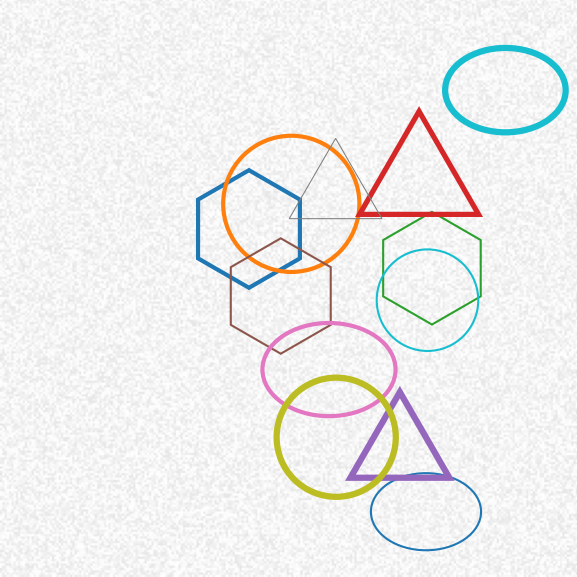[{"shape": "oval", "thickness": 1, "radius": 0.48, "center": [0.738, 0.113]}, {"shape": "hexagon", "thickness": 2, "radius": 0.51, "center": [0.431, 0.603]}, {"shape": "circle", "thickness": 2, "radius": 0.59, "center": [0.504, 0.646]}, {"shape": "hexagon", "thickness": 1, "radius": 0.49, "center": [0.748, 0.535]}, {"shape": "triangle", "thickness": 2.5, "radius": 0.59, "center": [0.726, 0.687]}, {"shape": "triangle", "thickness": 3, "radius": 0.49, "center": [0.692, 0.221]}, {"shape": "hexagon", "thickness": 1, "radius": 0.5, "center": [0.486, 0.487]}, {"shape": "oval", "thickness": 2, "radius": 0.58, "center": [0.57, 0.359]}, {"shape": "triangle", "thickness": 0.5, "radius": 0.46, "center": [0.581, 0.667]}, {"shape": "circle", "thickness": 3, "radius": 0.52, "center": [0.582, 0.242]}, {"shape": "circle", "thickness": 1, "radius": 0.44, "center": [0.74, 0.479]}, {"shape": "oval", "thickness": 3, "radius": 0.52, "center": [0.875, 0.843]}]